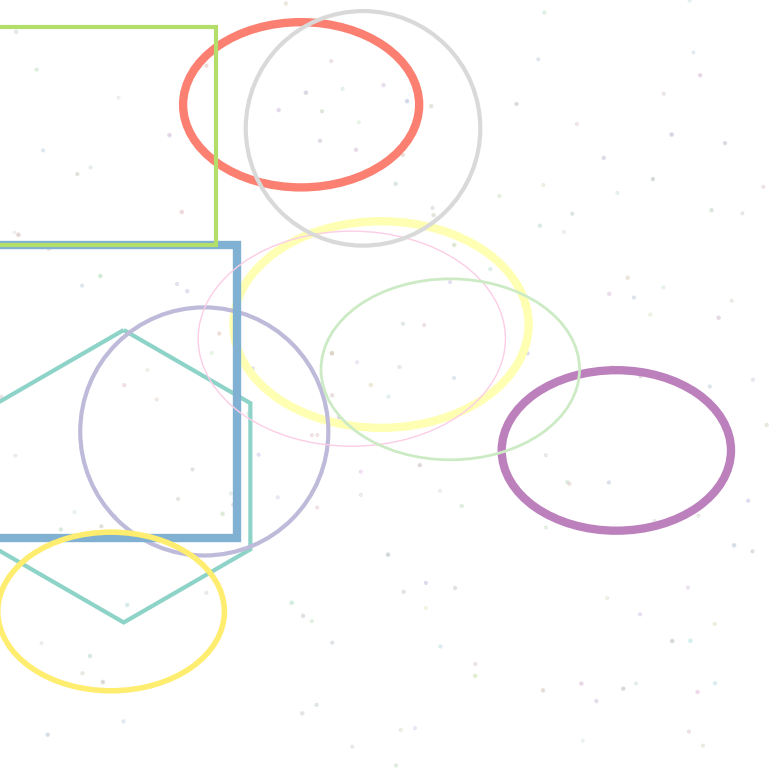[{"shape": "hexagon", "thickness": 1.5, "radius": 0.95, "center": [0.161, 0.381]}, {"shape": "oval", "thickness": 3, "radius": 0.96, "center": [0.495, 0.579]}, {"shape": "circle", "thickness": 1.5, "radius": 0.81, "center": [0.265, 0.44]}, {"shape": "oval", "thickness": 3, "radius": 0.77, "center": [0.391, 0.864]}, {"shape": "square", "thickness": 3, "radius": 0.95, "center": [0.118, 0.492]}, {"shape": "square", "thickness": 1.5, "radius": 0.71, "center": [0.139, 0.824]}, {"shape": "oval", "thickness": 0.5, "radius": 1.0, "center": [0.457, 0.56]}, {"shape": "circle", "thickness": 1.5, "radius": 0.76, "center": [0.471, 0.833]}, {"shape": "oval", "thickness": 3, "radius": 0.74, "center": [0.8, 0.415]}, {"shape": "oval", "thickness": 1, "radius": 0.84, "center": [0.585, 0.52]}, {"shape": "oval", "thickness": 2, "radius": 0.74, "center": [0.144, 0.206]}]